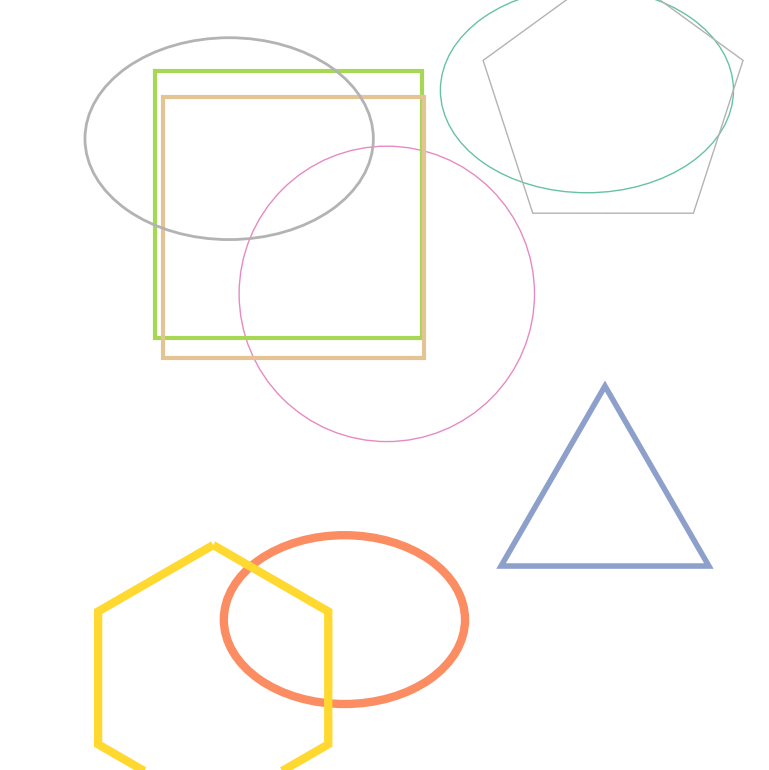[{"shape": "oval", "thickness": 0.5, "radius": 0.95, "center": [0.762, 0.883]}, {"shape": "oval", "thickness": 3, "radius": 0.78, "center": [0.447, 0.195]}, {"shape": "triangle", "thickness": 2, "radius": 0.78, "center": [0.786, 0.343]}, {"shape": "circle", "thickness": 0.5, "radius": 0.96, "center": [0.502, 0.618]}, {"shape": "square", "thickness": 1.5, "radius": 0.87, "center": [0.375, 0.734]}, {"shape": "hexagon", "thickness": 3, "radius": 0.86, "center": [0.277, 0.12]}, {"shape": "square", "thickness": 1.5, "radius": 0.85, "center": [0.382, 0.705]}, {"shape": "oval", "thickness": 1, "radius": 0.94, "center": [0.298, 0.82]}, {"shape": "pentagon", "thickness": 0.5, "radius": 0.89, "center": [0.796, 0.867]}]